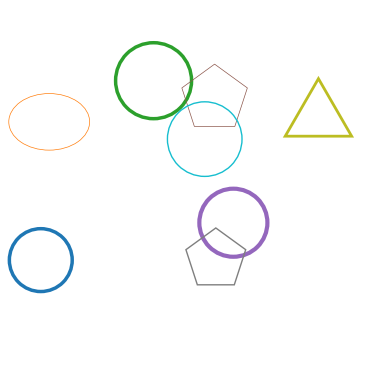[{"shape": "circle", "thickness": 2.5, "radius": 0.41, "center": [0.106, 0.324]}, {"shape": "oval", "thickness": 0.5, "radius": 0.52, "center": [0.128, 0.684]}, {"shape": "circle", "thickness": 2.5, "radius": 0.49, "center": [0.399, 0.79]}, {"shape": "circle", "thickness": 3, "radius": 0.44, "center": [0.606, 0.421]}, {"shape": "pentagon", "thickness": 0.5, "radius": 0.45, "center": [0.557, 0.744]}, {"shape": "pentagon", "thickness": 1, "radius": 0.41, "center": [0.561, 0.326]}, {"shape": "triangle", "thickness": 2, "radius": 0.5, "center": [0.827, 0.696]}, {"shape": "circle", "thickness": 1, "radius": 0.48, "center": [0.532, 0.639]}]